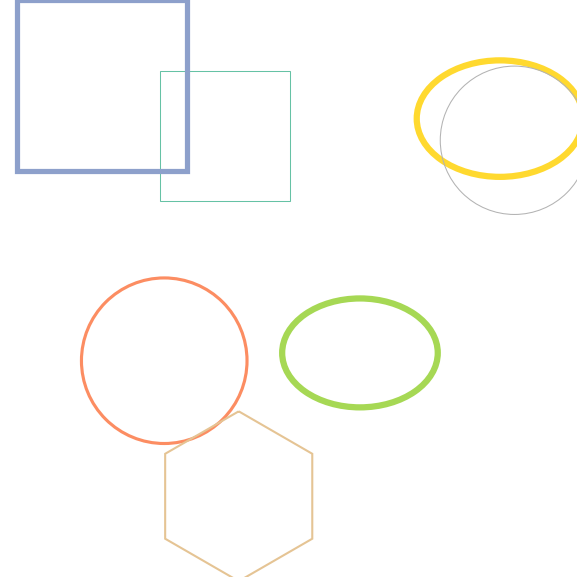[{"shape": "square", "thickness": 0.5, "radius": 0.56, "center": [0.39, 0.764]}, {"shape": "circle", "thickness": 1.5, "radius": 0.72, "center": [0.284, 0.375]}, {"shape": "square", "thickness": 2.5, "radius": 0.74, "center": [0.177, 0.851]}, {"shape": "oval", "thickness": 3, "radius": 0.67, "center": [0.623, 0.388]}, {"shape": "oval", "thickness": 3, "radius": 0.72, "center": [0.866, 0.794]}, {"shape": "hexagon", "thickness": 1, "radius": 0.74, "center": [0.413, 0.14]}, {"shape": "circle", "thickness": 0.5, "radius": 0.64, "center": [0.891, 0.756]}]